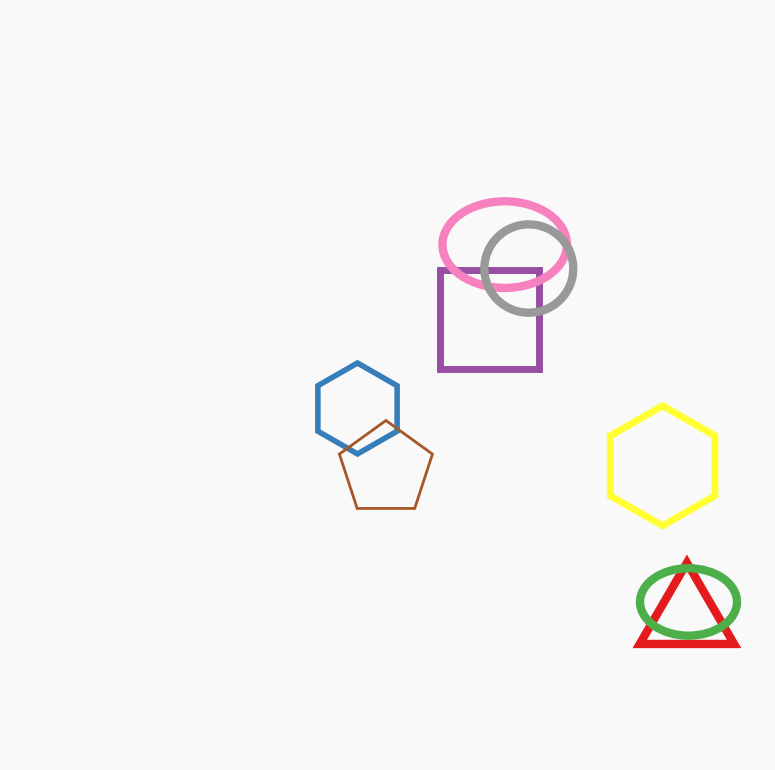[{"shape": "triangle", "thickness": 3, "radius": 0.35, "center": [0.886, 0.199]}, {"shape": "hexagon", "thickness": 2, "radius": 0.3, "center": [0.461, 0.47]}, {"shape": "oval", "thickness": 3, "radius": 0.31, "center": [0.888, 0.218]}, {"shape": "square", "thickness": 2.5, "radius": 0.32, "center": [0.631, 0.585]}, {"shape": "hexagon", "thickness": 2.5, "radius": 0.39, "center": [0.855, 0.395]}, {"shape": "pentagon", "thickness": 1, "radius": 0.32, "center": [0.498, 0.391]}, {"shape": "oval", "thickness": 3, "radius": 0.4, "center": [0.651, 0.682]}, {"shape": "circle", "thickness": 3, "radius": 0.29, "center": [0.682, 0.651]}]